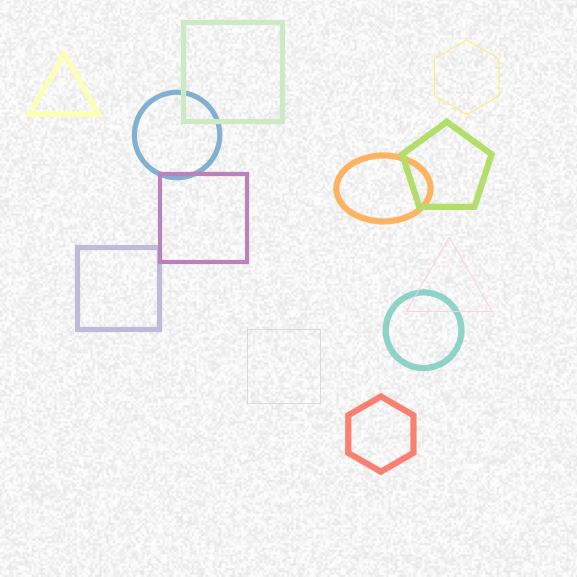[{"shape": "circle", "thickness": 3, "radius": 0.33, "center": [0.734, 0.427]}, {"shape": "triangle", "thickness": 2.5, "radius": 0.35, "center": [0.111, 0.836]}, {"shape": "square", "thickness": 2.5, "radius": 0.36, "center": [0.205, 0.5]}, {"shape": "hexagon", "thickness": 3, "radius": 0.33, "center": [0.66, 0.247]}, {"shape": "circle", "thickness": 2.5, "radius": 0.37, "center": [0.307, 0.765]}, {"shape": "oval", "thickness": 3, "radius": 0.41, "center": [0.664, 0.673]}, {"shape": "pentagon", "thickness": 3, "radius": 0.41, "center": [0.774, 0.707]}, {"shape": "triangle", "thickness": 0.5, "radius": 0.43, "center": [0.778, 0.503]}, {"shape": "square", "thickness": 0.5, "radius": 0.32, "center": [0.491, 0.366]}, {"shape": "square", "thickness": 2, "radius": 0.38, "center": [0.353, 0.622]}, {"shape": "square", "thickness": 2.5, "radius": 0.43, "center": [0.403, 0.875]}, {"shape": "hexagon", "thickness": 0.5, "radius": 0.32, "center": [0.808, 0.865]}]